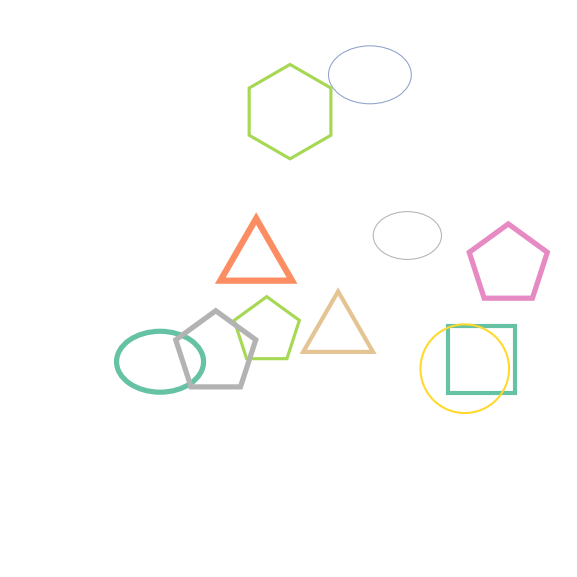[{"shape": "oval", "thickness": 2.5, "radius": 0.38, "center": [0.277, 0.373]}, {"shape": "square", "thickness": 2, "radius": 0.29, "center": [0.834, 0.377]}, {"shape": "triangle", "thickness": 3, "radius": 0.36, "center": [0.444, 0.549]}, {"shape": "oval", "thickness": 0.5, "radius": 0.36, "center": [0.641, 0.87]}, {"shape": "pentagon", "thickness": 2.5, "radius": 0.36, "center": [0.88, 0.54]}, {"shape": "hexagon", "thickness": 1.5, "radius": 0.41, "center": [0.502, 0.806]}, {"shape": "pentagon", "thickness": 1.5, "radius": 0.3, "center": [0.462, 0.426]}, {"shape": "circle", "thickness": 1, "radius": 0.38, "center": [0.805, 0.361]}, {"shape": "triangle", "thickness": 2, "radius": 0.35, "center": [0.585, 0.425]}, {"shape": "pentagon", "thickness": 2.5, "radius": 0.36, "center": [0.374, 0.388]}, {"shape": "oval", "thickness": 0.5, "radius": 0.3, "center": [0.705, 0.591]}]